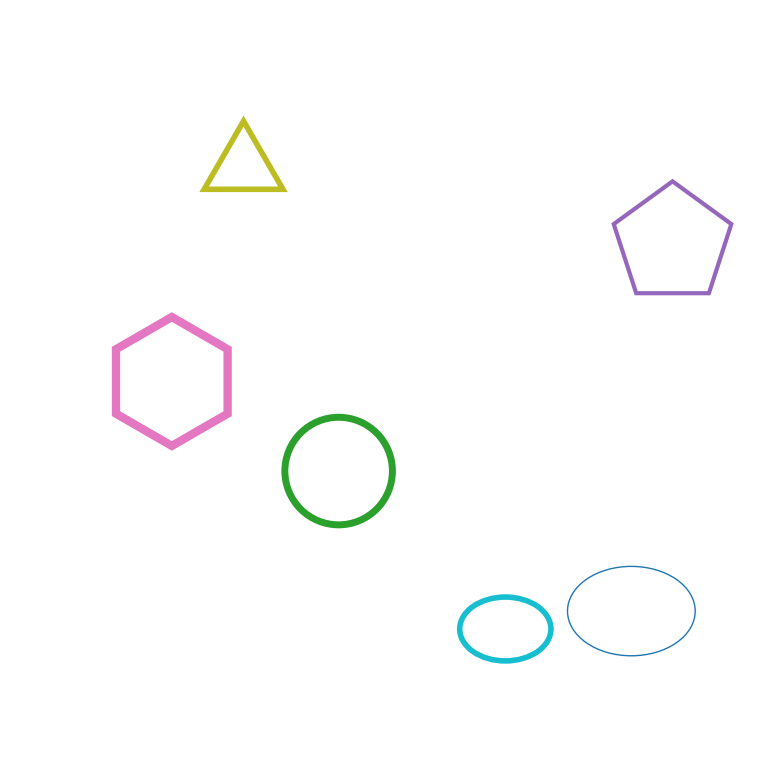[{"shape": "oval", "thickness": 0.5, "radius": 0.41, "center": [0.82, 0.206]}, {"shape": "circle", "thickness": 2.5, "radius": 0.35, "center": [0.44, 0.388]}, {"shape": "pentagon", "thickness": 1.5, "radius": 0.4, "center": [0.873, 0.684]}, {"shape": "hexagon", "thickness": 3, "radius": 0.42, "center": [0.223, 0.505]}, {"shape": "triangle", "thickness": 2, "radius": 0.3, "center": [0.316, 0.784]}, {"shape": "oval", "thickness": 2, "radius": 0.3, "center": [0.656, 0.183]}]